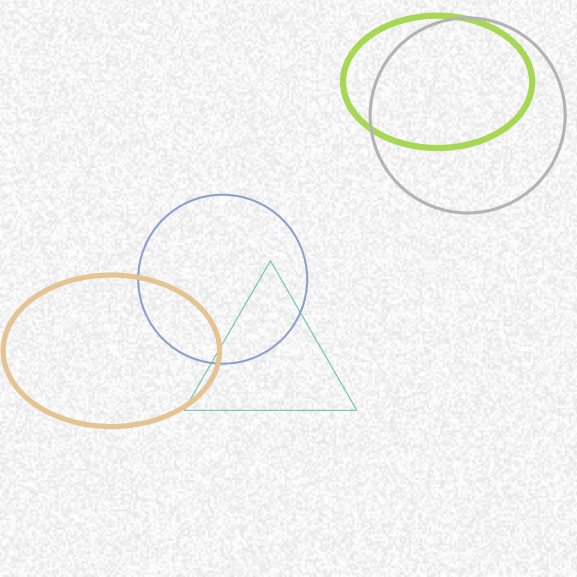[{"shape": "triangle", "thickness": 0.5, "radius": 0.86, "center": [0.468, 0.375]}, {"shape": "circle", "thickness": 1, "radius": 0.73, "center": [0.386, 0.516]}, {"shape": "oval", "thickness": 3, "radius": 0.82, "center": [0.758, 0.857]}, {"shape": "oval", "thickness": 2.5, "radius": 0.94, "center": [0.193, 0.392]}, {"shape": "circle", "thickness": 1.5, "radius": 0.84, "center": [0.81, 0.799]}]